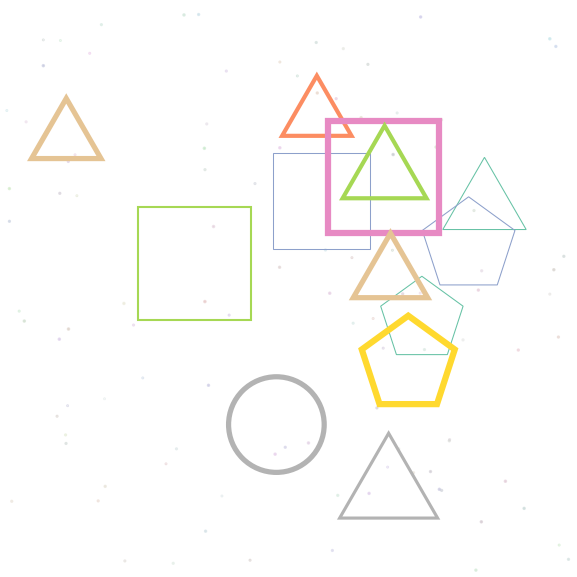[{"shape": "pentagon", "thickness": 0.5, "radius": 0.38, "center": [0.731, 0.446]}, {"shape": "triangle", "thickness": 0.5, "radius": 0.42, "center": [0.839, 0.643]}, {"shape": "triangle", "thickness": 2, "radius": 0.35, "center": [0.549, 0.799]}, {"shape": "square", "thickness": 0.5, "radius": 0.42, "center": [0.557, 0.651]}, {"shape": "pentagon", "thickness": 0.5, "radius": 0.42, "center": [0.811, 0.574]}, {"shape": "square", "thickness": 3, "radius": 0.48, "center": [0.664, 0.693]}, {"shape": "square", "thickness": 1, "radius": 0.49, "center": [0.337, 0.543]}, {"shape": "triangle", "thickness": 2, "radius": 0.42, "center": [0.666, 0.698]}, {"shape": "pentagon", "thickness": 3, "radius": 0.42, "center": [0.707, 0.368]}, {"shape": "triangle", "thickness": 2.5, "radius": 0.37, "center": [0.676, 0.521]}, {"shape": "triangle", "thickness": 2.5, "radius": 0.35, "center": [0.115, 0.759]}, {"shape": "circle", "thickness": 2.5, "radius": 0.41, "center": [0.479, 0.264]}, {"shape": "triangle", "thickness": 1.5, "radius": 0.49, "center": [0.673, 0.151]}]